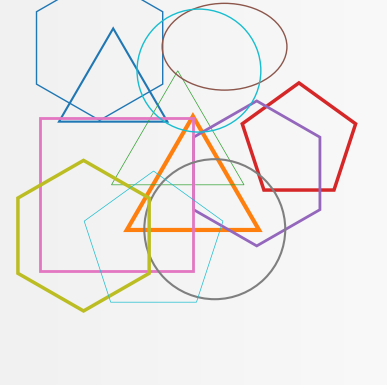[{"shape": "triangle", "thickness": 1.5, "radius": 0.81, "center": [0.292, 0.765]}, {"shape": "hexagon", "thickness": 1, "radius": 0.94, "center": [0.257, 0.875]}, {"shape": "triangle", "thickness": 3, "radius": 0.98, "center": [0.498, 0.501]}, {"shape": "triangle", "thickness": 0.5, "radius": 0.99, "center": [0.459, 0.619]}, {"shape": "pentagon", "thickness": 2.5, "radius": 0.77, "center": [0.771, 0.631]}, {"shape": "hexagon", "thickness": 2, "radius": 0.94, "center": [0.663, 0.55]}, {"shape": "oval", "thickness": 1, "radius": 0.8, "center": [0.579, 0.879]}, {"shape": "square", "thickness": 2, "radius": 0.99, "center": [0.301, 0.494]}, {"shape": "circle", "thickness": 1.5, "radius": 0.91, "center": [0.554, 0.405]}, {"shape": "hexagon", "thickness": 2.5, "radius": 0.98, "center": [0.216, 0.388]}, {"shape": "pentagon", "thickness": 0.5, "radius": 0.94, "center": [0.396, 0.367]}, {"shape": "circle", "thickness": 1, "radius": 0.8, "center": [0.513, 0.817]}]